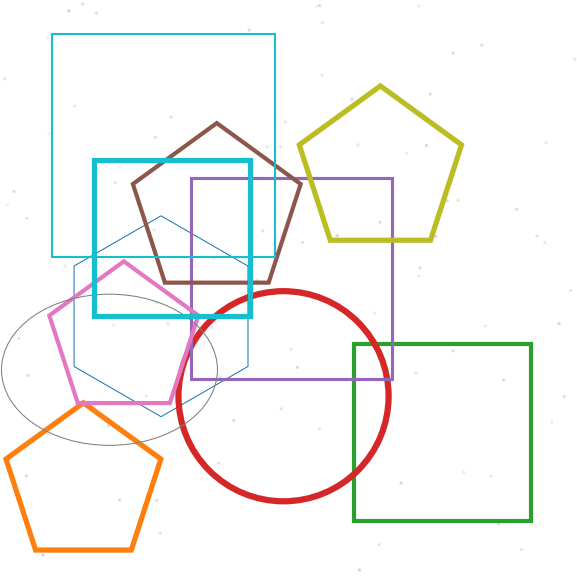[{"shape": "hexagon", "thickness": 0.5, "radius": 0.87, "center": [0.279, 0.452]}, {"shape": "pentagon", "thickness": 2.5, "radius": 0.7, "center": [0.144, 0.161]}, {"shape": "square", "thickness": 2, "radius": 0.77, "center": [0.767, 0.251]}, {"shape": "circle", "thickness": 3, "radius": 0.91, "center": [0.491, 0.313]}, {"shape": "square", "thickness": 1.5, "radius": 0.87, "center": [0.505, 0.517]}, {"shape": "pentagon", "thickness": 2, "radius": 0.76, "center": [0.375, 0.633]}, {"shape": "pentagon", "thickness": 2, "radius": 0.68, "center": [0.214, 0.411]}, {"shape": "oval", "thickness": 0.5, "radius": 0.93, "center": [0.19, 0.359]}, {"shape": "pentagon", "thickness": 2.5, "radius": 0.74, "center": [0.659, 0.703]}, {"shape": "square", "thickness": 2.5, "radius": 0.67, "center": [0.298, 0.587]}, {"shape": "square", "thickness": 1, "radius": 0.96, "center": [0.283, 0.748]}]